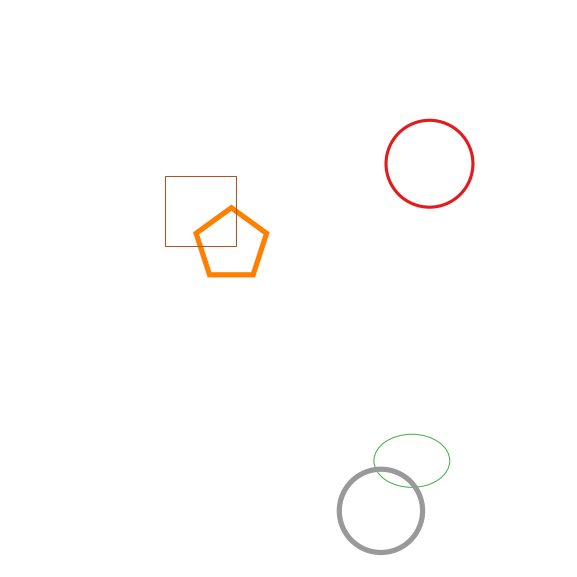[{"shape": "circle", "thickness": 1.5, "radius": 0.38, "center": [0.744, 0.716]}, {"shape": "oval", "thickness": 0.5, "radius": 0.33, "center": [0.713, 0.201]}, {"shape": "pentagon", "thickness": 2.5, "radius": 0.32, "center": [0.401, 0.575]}, {"shape": "square", "thickness": 0.5, "radius": 0.3, "center": [0.347, 0.634]}, {"shape": "circle", "thickness": 2.5, "radius": 0.36, "center": [0.66, 0.115]}]